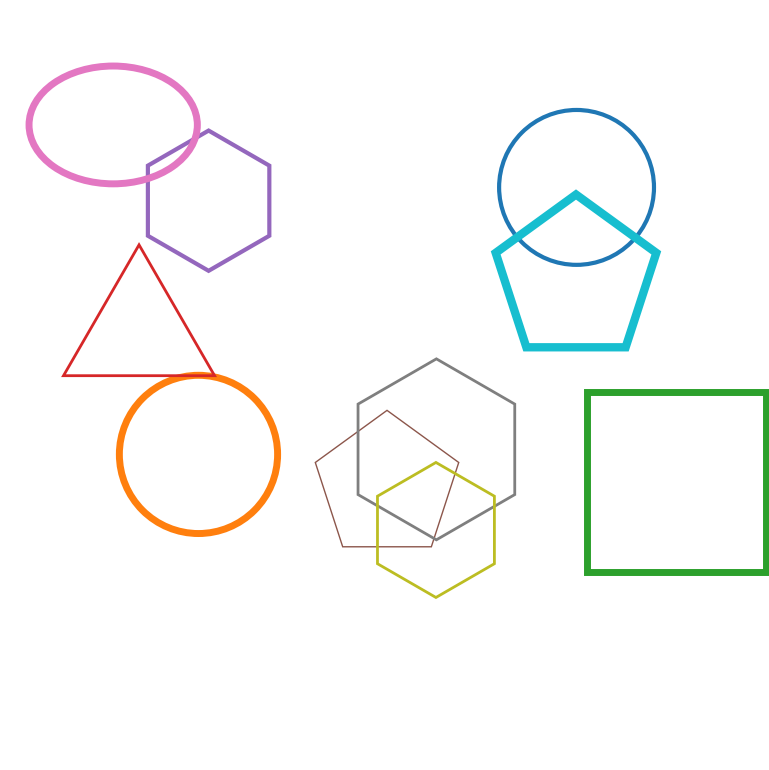[{"shape": "circle", "thickness": 1.5, "radius": 0.5, "center": [0.749, 0.757]}, {"shape": "circle", "thickness": 2.5, "radius": 0.51, "center": [0.258, 0.41]}, {"shape": "square", "thickness": 2.5, "radius": 0.58, "center": [0.878, 0.374]}, {"shape": "triangle", "thickness": 1, "radius": 0.57, "center": [0.181, 0.569]}, {"shape": "hexagon", "thickness": 1.5, "radius": 0.46, "center": [0.271, 0.739]}, {"shape": "pentagon", "thickness": 0.5, "radius": 0.49, "center": [0.503, 0.369]}, {"shape": "oval", "thickness": 2.5, "radius": 0.55, "center": [0.147, 0.838]}, {"shape": "hexagon", "thickness": 1, "radius": 0.59, "center": [0.567, 0.416]}, {"shape": "hexagon", "thickness": 1, "radius": 0.44, "center": [0.566, 0.312]}, {"shape": "pentagon", "thickness": 3, "radius": 0.55, "center": [0.748, 0.638]}]